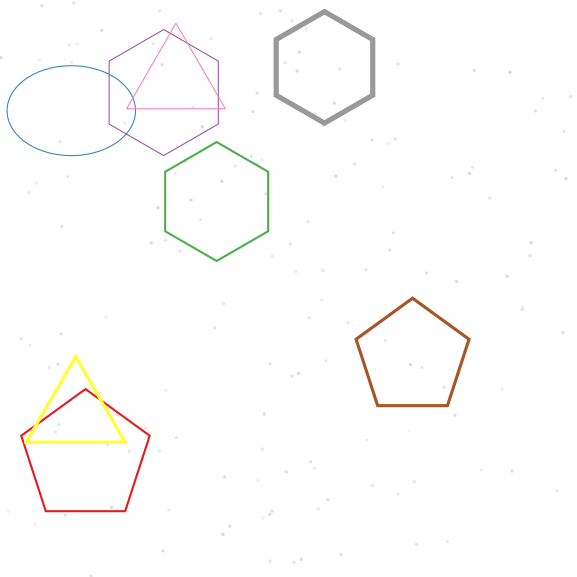[{"shape": "pentagon", "thickness": 1, "radius": 0.58, "center": [0.148, 0.209]}, {"shape": "oval", "thickness": 0.5, "radius": 0.56, "center": [0.123, 0.808]}, {"shape": "hexagon", "thickness": 1, "radius": 0.51, "center": [0.375, 0.65]}, {"shape": "hexagon", "thickness": 0.5, "radius": 0.55, "center": [0.283, 0.839]}, {"shape": "triangle", "thickness": 1.5, "radius": 0.49, "center": [0.131, 0.283]}, {"shape": "pentagon", "thickness": 1.5, "radius": 0.51, "center": [0.714, 0.38]}, {"shape": "triangle", "thickness": 0.5, "radius": 0.49, "center": [0.305, 0.86]}, {"shape": "hexagon", "thickness": 2.5, "radius": 0.48, "center": [0.562, 0.882]}]